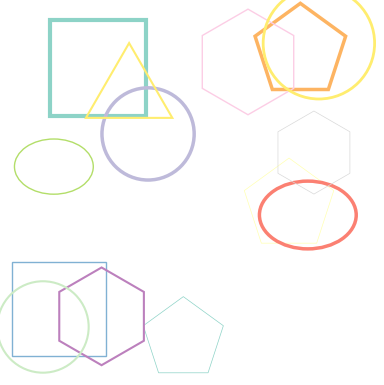[{"shape": "square", "thickness": 3, "radius": 0.62, "center": [0.255, 0.824]}, {"shape": "pentagon", "thickness": 0.5, "radius": 0.55, "center": [0.476, 0.12]}, {"shape": "pentagon", "thickness": 0.5, "radius": 0.61, "center": [0.751, 0.467]}, {"shape": "circle", "thickness": 2.5, "radius": 0.6, "center": [0.385, 0.652]}, {"shape": "oval", "thickness": 2.5, "radius": 0.63, "center": [0.8, 0.442]}, {"shape": "square", "thickness": 1, "radius": 0.61, "center": [0.154, 0.198]}, {"shape": "pentagon", "thickness": 2.5, "radius": 0.62, "center": [0.78, 0.868]}, {"shape": "oval", "thickness": 1, "radius": 0.51, "center": [0.14, 0.567]}, {"shape": "hexagon", "thickness": 1, "radius": 0.69, "center": [0.644, 0.839]}, {"shape": "hexagon", "thickness": 0.5, "radius": 0.54, "center": [0.815, 0.604]}, {"shape": "hexagon", "thickness": 1.5, "radius": 0.63, "center": [0.264, 0.178]}, {"shape": "circle", "thickness": 1.5, "radius": 0.59, "center": [0.112, 0.151]}, {"shape": "triangle", "thickness": 1.5, "radius": 0.65, "center": [0.335, 0.759]}, {"shape": "circle", "thickness": 2, "radius": 0.72, "center": [0.828, 0.888]}]